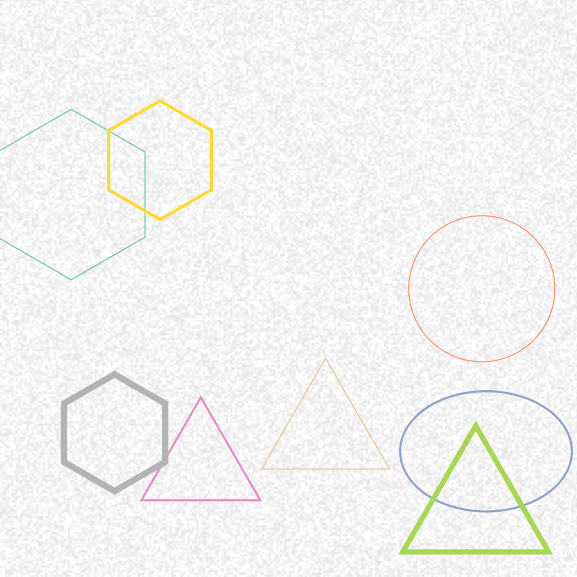[{"shape": "hexagon", "thickness": 0.5, "radius": 0.74, "center": [0.123, 0.662]}, {"shape": "circle", "thickness": 0.5, "radius": 0.63, "center": [0.834, 0.499]}, {"shape": "oval", "thickness": 1, "radius": 0.74, "center": [0.842, 0.218]}, {"shape": "triangle", "thickness": 1, "radius": 0.59, "center": [0.348, 0.192]}, {"shape": "triangle", "thickness": 2.5, "radius": 0.73, "center": [0.824, 0.116]}, {"shape": "hexagon", "thickness": 1.5, "radius": 0.51, "center": [0.277, 0.722]}, {"shape": "triangle", "thickness": 0.5, "radius": 0.64, "center": [0.564, 0.251]}, {"shape": "hexagon", "thickness": 3, "radius": 0.51, "center": [0.198, 0.25]}]